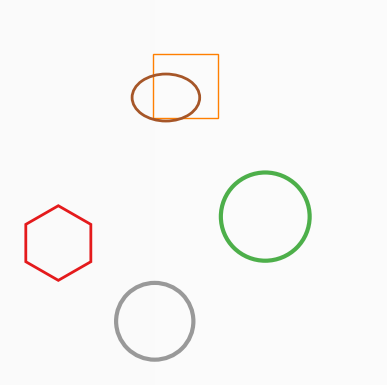[{"shape": "hexagon", "thickness": 2, "radius": 0.48, "center": [0.151, 0.369]}, {"shape": "circle", "thickness": 3, "radius": 0.57, "center": [0.685, 0.437]}, {"shape": "square", "thickness": 1, "radius": 0.42, "center": [0.479, 0.776]}, {"shape": "oval", "thickness": 2, "radius": 0.44, "center": [0.428, 0.747]}, {"shape": "circle", "thickness": 3, "radius": 0.5, "center": [0.399, 0.166]}]